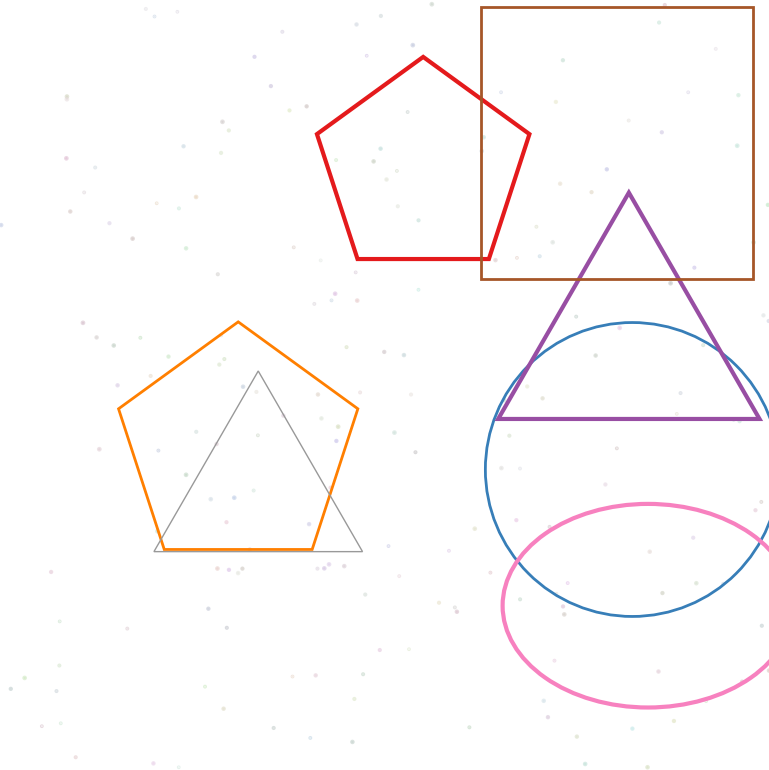[{"shape": "pentagon", "thickness": 1.5, "radius": 0.73, "center": [0.55, 0.781]}, {"shape": "circle", "thickness": 1, "radius": 0.95, "center": [0.821, 0.39]}, {"shape": "triangle", "thickness": 1.5, "radius": 0.98, "center": [0.817, 0.554]}, {"shape": "pentagon", "thickness": 1, "radius": 0.82, "center": [0.309, 0.419]}, {"shape": "square", "thickness": 1, "radius": 0.88, "center": [0.801, 0.814]}, {"shape": "oval", "thickness": 1.5, "radius": 0.94, "center": [0.842, 0.213]}, {"shape": "triangle", "thickness": 0.5, "radius": 0.78, "center": [0.335, 0.362]}]